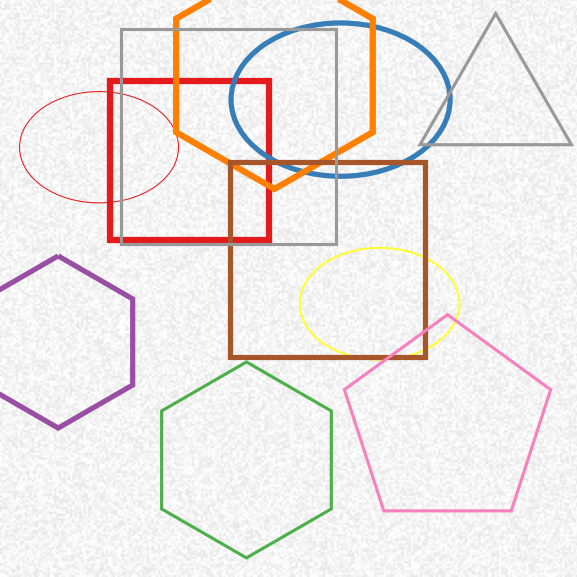[{"shape": "square", "thickness": 3, "radius": 0.69, "center": [0.329, 0.721]}, {"shape": "oval", "thickness": 0.5, "radius": 0.69, "center": [0.172, 0.744]}, {"shape": "oval", "thickness": 2.5, "radius": 0.95, "center": [0.59, 0.827]}, {"shape": "hexagon", "thickness": 1.5, "radius": 0.85, "center": [0.427, 0.203]}, {"shape": "hexagon", "thickness": 2.5, "radius": 0.75, "center": [0.101, 0.407]}, {"shape": "hexagon", "thickness": 3, "radius": 0.98, "center": [0.475, 0.868]}, {"shape": "oval", "thickness": 1, "radius": 0.69, "center": [0.657, 0.473]}, {"shape": "square", "thickness": 2.5, "radius": 0.84, "center": [0.567, 0.549]}, {"shape": "pentagon", "thickness": 1.5, "radius": 0.94, "center": [0.775, 0.266]}, {"shape": "square", "thickness": 1.5, "radius": 0.93, "center": [0.395, 0.763]}, {"shape": "triangle", "thickness": 1.5, "radius": 0.76, "center": [0.858, 0.824]}]